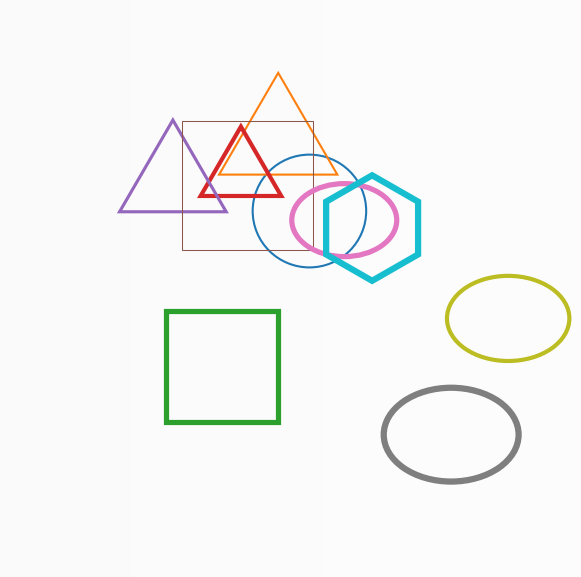[{"shape": "circle", "thickness": 1, "radius": 0.49, "center": [0.532, 0.634]}, {"shape": "triangle", "thickness": 1, "radius": 0.59, "center": [0.479, 0.756]}, {"shape": "square", "thickness": 2.5, "radius": 0.48, "center": [0.382, 0.365]}, {"shape": "triangle", "thickness": 2, "radius": 0.4, "center": [0.414, 0.7]}, {"shape": "triangle", "thickness": 1.5, "radius": 0.53, "center": [0.297, 0.685]}, {"shape": "square", "thickness": 0.5, "radius": 0.56, "center": [0.426, 0.678]}, {"shape": "oval", "thickness": 2.5, "radius": 0.45, "center": [0.592, 0.618]}, {"shape": "oval", "thickness": 3, "radius": 0.58, "center": [0.776, 0.246]}, {"shape": "oval", "thickness": 2, "radius": 0.53, "center": [0.874, 0.448]}, {"shape": "hexagon", "thickness": 3, "radius": 0.46, "center": [0.64, 0.604]}]